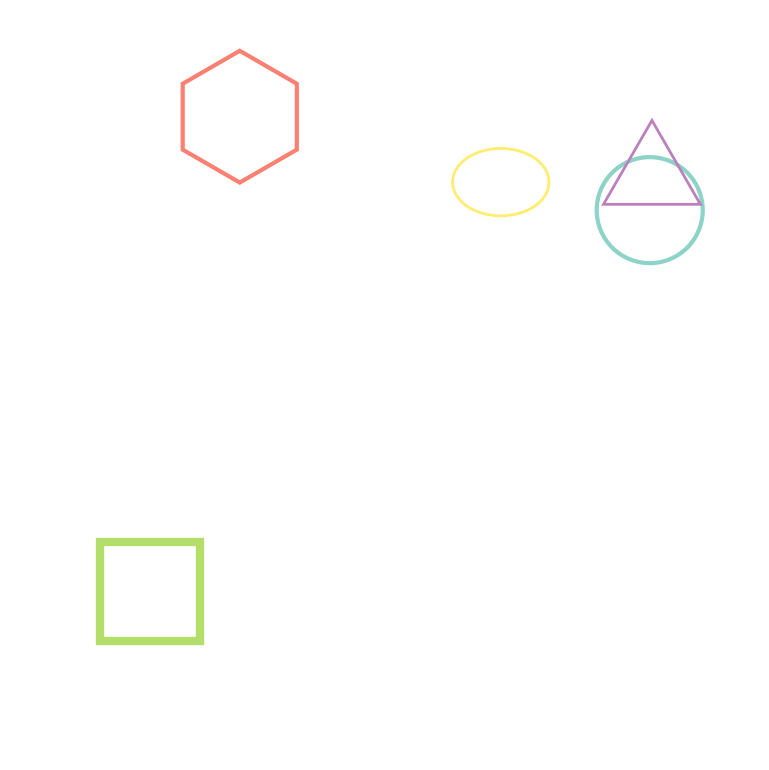[{"shape": "circle", "thickness": 1.5, "radius": 0.34, "center": [0.844, 0.727]}, {"shape": "hexagon", "thickness": 1.5, "radius": 0.43, "center": [0.311, 0.848]}, {"shape": "square", "thickness": 3, "radius": 0.32, "center": [0.195, 0.232]}, {"shape": "triangle", "thickness": 1, "radius": 0.36, "center": [0.847, 0.771]}, {"shape": "oval", "thickness": 1, "radius": 0.31, "center": [0.65, 0.763]}]